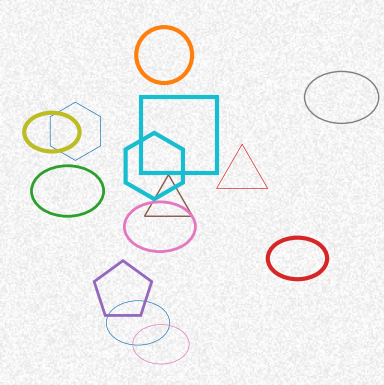[{"shape": "hexagon", "thickness": 0.5, "radius": 0.38, "center": [0.196, 0.659]}, {"shape": "oval", "thickness": 0.5, "radius": 0.41, "center": [0.358, 0.161]}, {"shape": "circle", "thickness": 3, "radius": 0.36, "center": [0.426, 0.857]}, {"shape": "oval", "thickness": 2, "radius": 0.47, "center": [0.175, 0.504]}, {"shape": "triangle", "thickness": 0.5, "radius": 0.38, "center": [0.629, 0.549]}, {"shape": "oval", "thickness": 3, "radius": 0.39, "center": [0.773, 0.329]}, {"shape": "pentagon", "thickness": 2, "radius": 0.39, "center": [0.319, 0.244]}, {"shape": "triangle", "thickness": 1, "radius": 0.36, "center": [0.438, 0.474]}, {"shape": "oval", "thickness": 0.5, "radius": 0.37, "center": [0.418, 0.106]}, {"shape": "oval", "thickness": 2, "radius": 0.46, "center": [0.415, 0.411]}, {"shape": "oval", "thickness": 1, "radius": 0.48, "center": [0.887, 0.747]}, {"shape": "oval", "thickness": 3, "radius": 0.36, "center": [0.135, 0.657]}, {"shape": "hexagon", "thickness": 3, "radius": 0.43, "center": [0.401, 0.569]}, {"shape": "square", "thickness": 3, "radius": 0.49, "center": [0.465, 0.649]}]